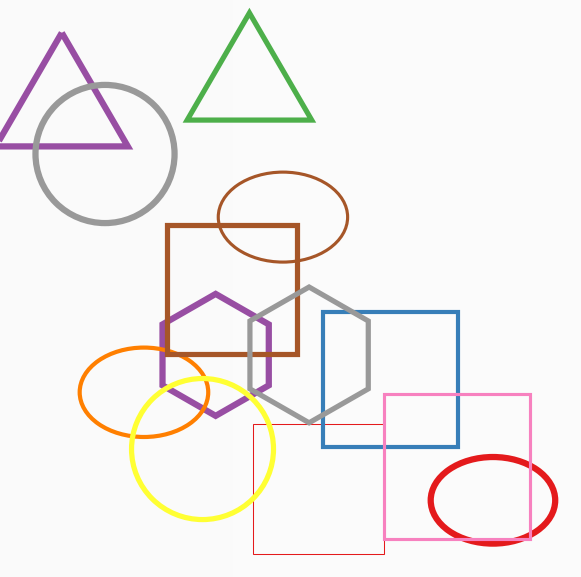[{"shape": "oval", "thickness": 3, "radius": 0.54, "center": [0.848, 0.133]}, {"shape": "square", "thickness": 0.5, "radius": 0.56, "center": [0.549, 0.152]}, {"shape": "square", "thickness": 2, "radius": 0.58, "center": [0.672, 0.342]}, {"shape": "triangle", "thickness": 2.5, "radius": 0.62, "center": [0.429, 0.853]}, {"shape": "hexagon", "thickness": 3, "radius": 0.53, "center": [0.371, 0.385]}, {"shape": "triangle", "thickness": 3, "radius": 0.66, "center": [0.106, 0.811]}, {"shape": "oval", "thickness": 2, "radius": 0.55, "center": [0.248, 0.32]}, {"shape": "circle", "thickness": 2.5, "radius": 0.61, "center": [0.348, 0.222]}, {"shape": "square", "thickness": 2.5, "radius": 0.56, "center": [0.399, 0.498]}, {"shape": "oval", "thickness": 1.5, "radius": 0.56, "center": [0.487, 0.623]}, {"shape": "square", "thickness": 1.5, "radius": 0.63, "center": [0.786, 0.191]}, {"shape": "circle", "thickness": 3, "radius": 0.6, "center": [0.181, 0.732]}, {"shape": "hexagon", "thickness": 2.5, "radius": 0.59, "center": [0.532, 0.385]}]